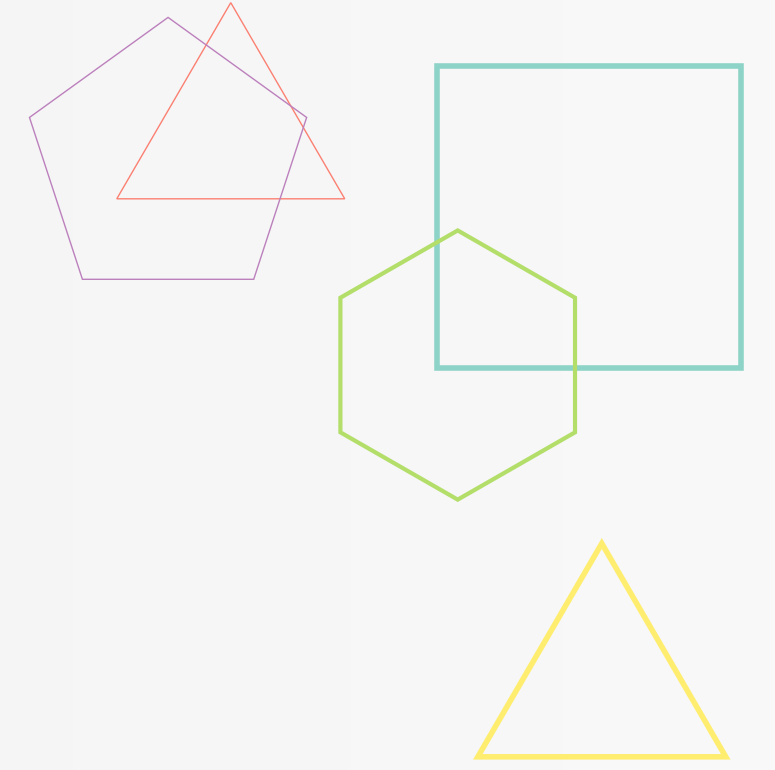[{"shape": "square", "thickness": 2, "radius": 0.98, "center": [0.76, 0.718]}, {"shape": "triangle", "thickness": 0.5, "radius": 0.85, "center": [0.298, 0.827]}, {"shape": "hexagon", "thickness": 1.5, "radius": 0.87, "center": [0.591, 0.526]}, {"shape": "pentagon", "thickness": 0.5, "radius": 0.94, "center": [0.217, 0.789]}, {"shape": "triangle", "thickness": 2, "radius": 0.92, "center": [0.777, 0.109]}]